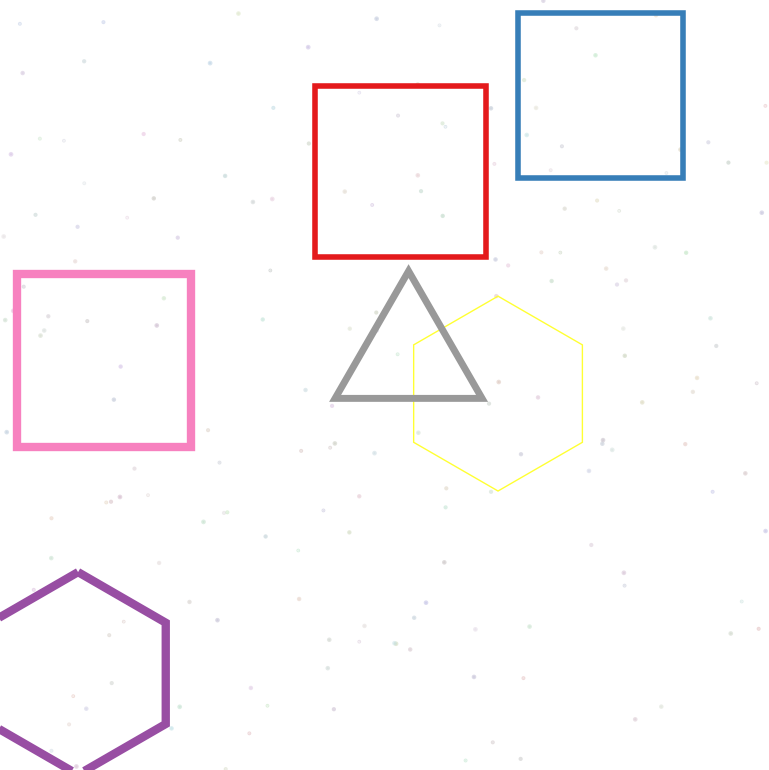[{"shape": "square", "thickness": 2, "radius": 0.56, "center": [0.52, 0.777]}, {"shape": "square", "thickness": 2, "radius": 0.53, "center": [0.78, 0.876]}, {"shape": "hexagon", "thickness": 3, "radius": 0.66, "center": [0.101, 0.126]}, {"shape": "hexagon", "thickness": 0.5, "radius": 0.63, "center": [0.647, 0.489]}, {"shape": "square", "thickness": 3, "radius": 0.56, "center": [0.135, 0.532]}, {"shape": "triangle", "thickness": 2.5, "radius": 0.55, "center": [0.531, 0.538]}]